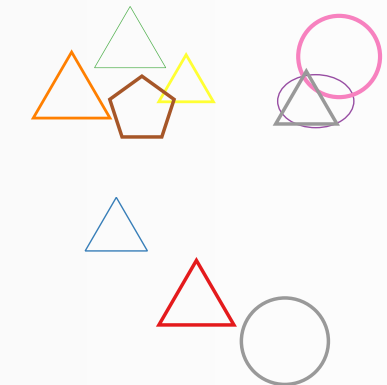[{"shape": "triangle", "thickness": 2.5, "radius": 0.56, "center": [0.507, 0.212]}, {"shape": "triangle", "thickness": 1, "radius": 0.46, "center": [0.3, 0.395]}, {"shape": "triangle", "thickness": 0.5, "radius": 0.53, "center": [0.336, 0.877]}, {"shape": "oval", "thickness": 1, "radius": 0.49, "center": [0.815, 0.737]}, {"shape": "triangle", "thickness": 2, "radius": 0.57, "center": [0.185, 0.75]}, {"shape": "triangle", "thickness": 2, "radius": 0.41, "center": [0.48, 0.776]}, {"shape": "pentagon", "thickness": 2.5, "radius": 0.44, "center": [0.366, 0.715]}, {"shape": "circle", "thickness": 3, "radius": 0.53, "center": [0.875, 0.853]}, {"shape": "triangle", "thickness": 2.5, "radius": 0.46, "center": [0.791, 0.724]}, {"shape": "circle", "thickness": 2.5, "radius": 0.56, "center": [0.735, 0.114]}]